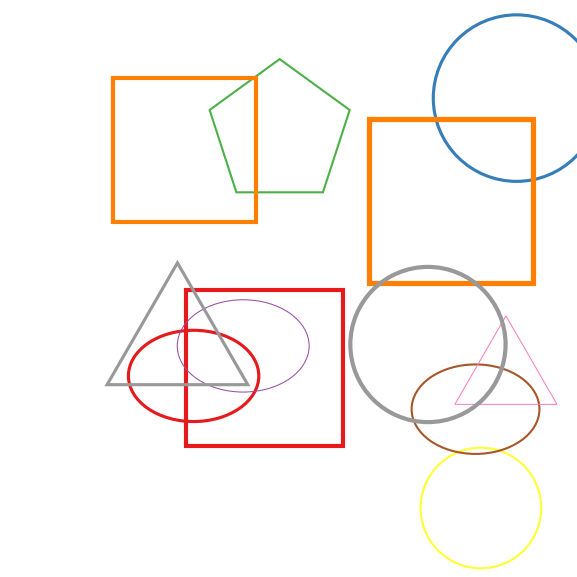[{"shape": "square", "thickness": 2, "radius": 0.68, "center": [0.458, 0.363]}, {"shape": "oval", "thickness": 1.5, "radius": 0.56, "center": [0.335, 0.348]}, {"shape": "circle", "thickness": 1.5, "radius": 0.72, "center": [0.894, 0.829]}, {"shape": "pentagon", "thickness": 1, "radius": 0.64, "center": [0.484, 0.769]}, {"shape": "oval", "thickness": 0.5, "radius": 0.57, "center": [0.421, 0.4]}, {"shape": "square", "thickness": 2.5, "radius": 0.71, "center": [0.78, 0.651]}, {"shape": "square", "thickness": 2, "radius": 0.62, "center": [0.32, 0.739]}, {"shape": "circle", "thickness": 1, "radius": 0.52, "center": [0.833, 0.12]}, {"shape": "oval", "thickness": 1, "radius": 0.55, "center": [0.823, 0.291]}, {"shape": "triangle", "thickness": 0.5, "radius": 0.51, "center": [0.876, 0.35]}, {"shape": "circle", "thickness": 2, "radius": 0.67, "center": [0.741, 0.403]}, {"shape": "triangle", "thickness": 1.5, "radius": 0.7, "center": [0.307, 0.403]}]